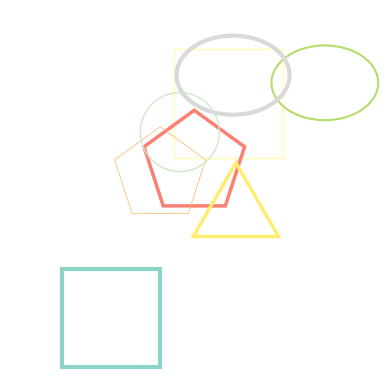[{"shape": "square", "thickness": 3, "radius": 0.64, "center": [0.288, 0.174]}, {"shape": "square", "thickness": 1, "radius": 0.71, "center": [0.593, 0.731]}, {"shape": "pentagon", "thickness": 2.5, "radius": 0.69, "center": [0.505, 0.576]}, {"shape": "pentagon", "thickness": 0.5, "radius": 0.62, "center": [0.416, 0.546]}, {"shape": "oval", "thickness": 1.5, "radius": 0.69, "center": [0.844, 0.785]}, {"shape": "oval", "thickness": 3, "radius": 0.73, "center": [0.605, 0.805]}, {"shape": "circle", "thickness": 1, "radius": 0.51, "center": [0.467, 0.657]}, {"shape": "triangle", "thickness": 2.5, "radius": 0.64, "center": [0.613, 0.449]}]